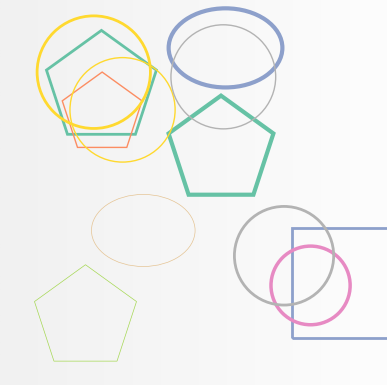[{"shape": "pentagon", "thickness": 3, "radius": 0.71, "center": [0.57, 0.609]}, {"shape": "pentagon", "thickness": 2, "radius": 0.75, "center": [0.262, 0.772]}, {"shape": "pentagon", "thickness": 1, "radius": 0.54, "center": [0.264, 0.705]}, {"shape": "oval", "thickness": 3, "radius": 0.73, "center": [0.582, 0.876]}, {"shape": "square", "thickness": 2, "radius": 0.72, "center": [0.898, 0.265]}, {"shape": "circle", "thickness": 2.5, "radius": 0.51, "center": [0.801, 0.259]}, {"shape": "pentagon", "thickness": 0.5, "radius": 0.69, "center": [0.221, 0.174]}, {"shape": "circle", "thickness": 1, "radius": 0.68, "center": [0.316, 0.715]}, {"shape": "circle", "thickness": 2, "radius": 0.73, "center": [0.242, 0.813]}, {"shape": "oval", "thickness": 0.5, "radius": 0.67, "center": [0.37, 0.401]}, {"shape": "circle", "thickness": 1, "radius": 0.68, "center": [0.576, 0.8]}, {"shape": "circle", "thickness": 2, "radius": 0.64, "center": [0.733, 0.336]}]